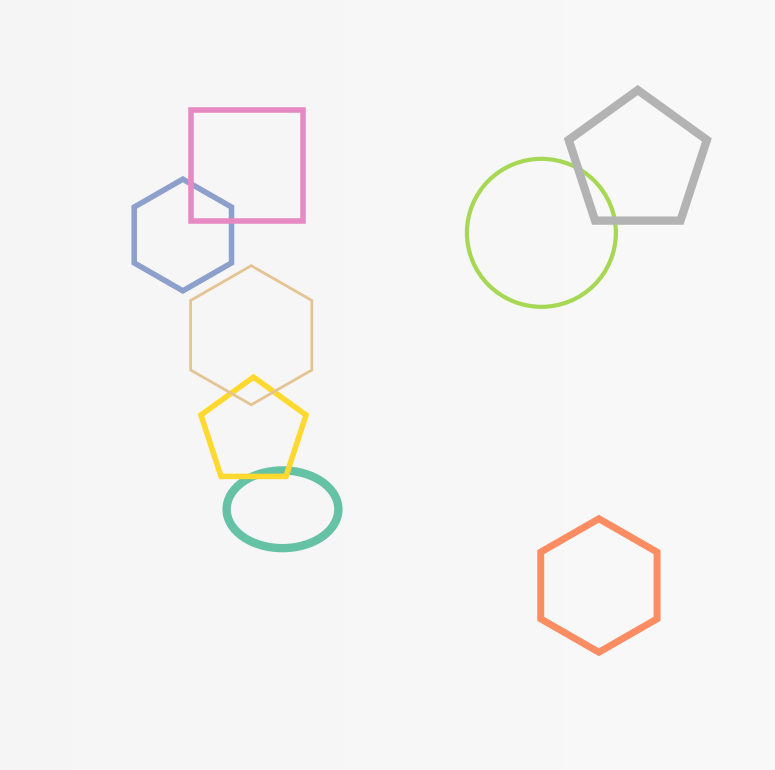[{"shape": "oval", "thickness": 3, "radius": 0.36, "center": [0.365, 0.339]}, {"shape": "hexagon", "thickness": 2.5, "radius": 0.43, "center": [0.773, 0.24]}, {"shape": "hexagon", "thickness": 2, "radius": 0.36, "center": [0.236, 0.695]}, {"shape": "square", "thickness": 2, "radius": 0.36, "center": [0.319, 0.785]}, {"shape": "circle", "thickness": 1.5, "radius": 0.48, "center": [0.699, 0.698]}, {"shape": "pentagon", "thickness": 2, "radius": 0.36, "center": [0.327, 0.439]}, {"shape": "hexagon", "thickness": 1, "radius": 0.45, "center": [0.324, 0.565]}, {"shape": "pentagon", "thickness": 3, "radius": 0.47, "center": [0.823, 0.789]}]